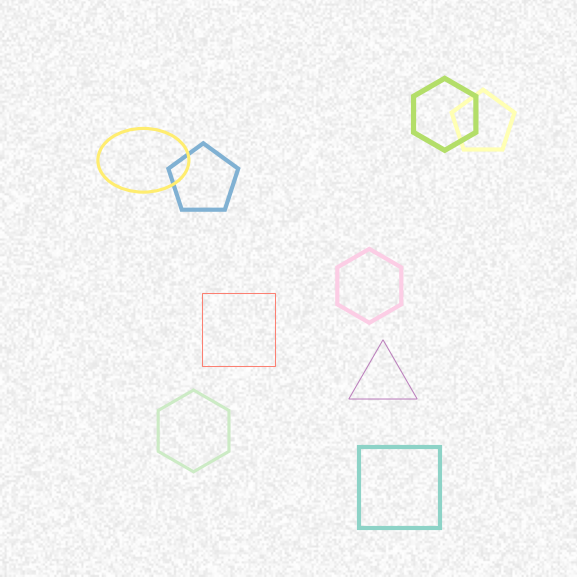[{"shape": "square", "thickness": 2, "radius": 0.35, "center": [0.692, 0.155]}, {"shape": "pentagon", "thickness": 2, "radius": 0.29, "center": [0.836, 0.787]}, {"shape": "square", "thickness": 0.5, "radius": 0.32, "center": [0.413, 0.429]}, {"shape": "pentagon", "thickness": 2, "radius": 0.32, "center": [0.352, 0.687]}, {"shape": "hexagon", "thickness": 2.5, "radius": 0.31, "center": [0.77, 0.801]}, {"shape": "hexagon", "thickness": 2, "radius": 0.32, "center": [0.639, 0.504]}, {"shape": "triangle", "thickness": 0.5, "radius": 0.34, "center": [0.663, 0.342]}, {"shape": "hexagon", "thickness": 1.5, "radius": 0.35, "center": [0.335, 0.253]}, {"shape": "oval", "thickness": 1.5, "radius": 0.39, "center": [0.248, 0.722]}]